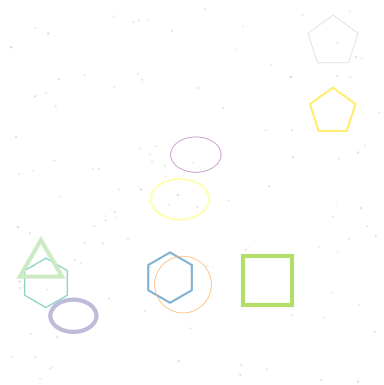[{"shape": "hexagon", "thickness": 1, "radius": 0.32, "center": [0.119, 0.265]}, {"shape": "oval", "thickness": 1.5, "radius": 0.38, "center": [0.467, 0.482]}, {"shape": "oval", "thickness": 3, "radius": 0.3, "center": [0.191, 0.18]}, {"shape": "hexagon", "thickness": 1.5, "radius": 0.33, "center": [0.442, 0.279]}, {"shape": "circle", "thickness": 0.5, "radius": 0.37, "center": [0.475, 0.261]}, {"shape": "square", "thickness": 3, "radius": 0.32, "center": [0.696, 0.271]}, {"shape": "pentagon", "thickness": 0.5, "radius": 0.34, "center": [0.865, 0.892]}, {"shape": "oval", "thickness": 0.5, "radius": 0.33, "center": [0.509, 0.598]}, {"shape": "triangle", "thickness": 3, "radius": 0.32, "center": [0.106, 0.313]}, {"shape": "pentagon", "thickness": 1.5, "radius": 0.31, "center": [0.864, 0.71]}]